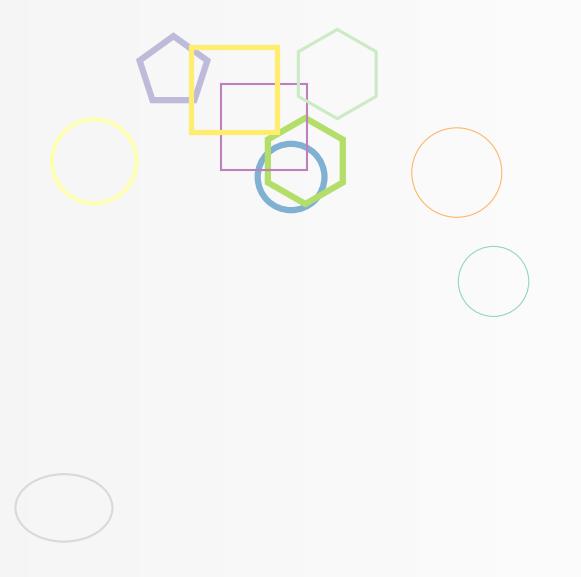[{"shape": "circle", "thickness": 0.5, "radius": 0.3, "center": [0.849, 0.512]}, {"shape": "circle", "thickness": 2, "radius": 0.36, "center": [0.162, 0.72]}, {"shape": "pentagon", "thickness": 3, "radius": 0.31, "center": [0.298, 0.875]}, {"shape": "circle", "thickness": 3, "radius": 0.29, "center": [0.501, 0.693]}, {"shape": "circle", "thickness": 0.5, "radius": 0.39, "center": [0.786, 0.7]}, {"shape": "hexagon", "thickness": 3, "radius": 0.37, "center": [0.525, 0.72]}, {"shape": "oval", "thickness": 1, "radius": 0.42, "center": [0.11, 0.12]}, {"shape": "square", "thickness": 1, "radius": 0.37, "center": [0.454, 0.779]}, {"shape": "hexagon", "thickness": 1.5, "radius": 0.39, "center": [0.58, 0.871]}, {"shape": "square", "thickness": 2.5, "radius": 0.37, "center": [0.402, 0.844]}]